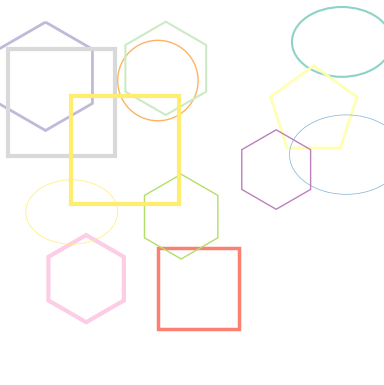[{"shape": "oval", "thickness": 1.5, "radius": 0.65, "center": [0.888, 0.891]}, {"shape": "pentagon", "thickness": 2, "radius": 0.59, "center": [0.815, 0.711]}, {"shape": "hexagon", "thickness": 2, "radius": 0.7, "center": [0.118, 0.802]}, {"shape": "square", "thickness": 2.5, "radius": 0.52, "center": [0.516, 0.251]}, {"shape": "oval", "thickness": 0.5, "radius": 0.74, "center": [0.899, 0.598]}, {"shape": "circle", "thickness": 1, "radius": 0.52, "center": [0.41, 0.791]}, {"shape": "hexagon", "thickness": 1, "radius": 0.55, "center": [0.471, 0.437]}, {"shape": "hexagon", "thickness": 3, "radius": 0.57, "center": [0.224, 0.276]}, {"shape": "square", "thickness": 3, "radius": 0.7, "center": [0.161, 0.733]}, {"shape": "hexagon", "thickness": 1, "radius": 0.52, "center": [0.717, 0.56]}, {"shape": "hexagon", "thickness": 1.5, "radius": 0.61, "center": [0.431, 0.822]}, {"shape": "oval", "thickness": 0.5, "radius": 0.6, "center": [0.186, 0.449]}, {"shape": "square", "thickness": 3, "radius": 0.7, "center": [0.325, 0.611]}]